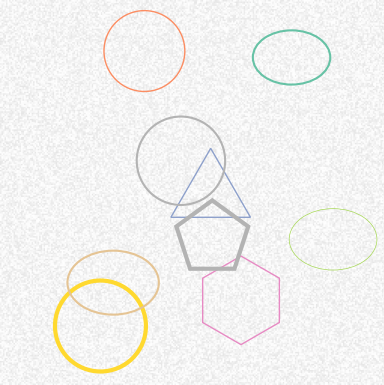[{"shape": "oval", "thickness": 1.5, "radius": 0.5, "center": [0.757, 0.851]}, {"shape": "circle", "thickness": 1, "radius": 0.53, "center": [0.375, 0.867]}, {"shape": "triangle", "thickness": 1, "radius": 0.6, "center": [0.547, 0.495]}, {"shape": "hexagon", "thickness": 1, "radius": 0.58, "center": [0.626, 0.22]}, {"shape": "oval", "thickness": 0.5, "radius": 0.57, "center": [0.865, 0.378]}, {"shape": "circle", "thickness": 3, "radius": 0.59, "center": [0.261, 0.153]}, {"shape": "oval", "thickness": 1.5, "radius": 0.59, "center": [0.294, 0.266]}, {"shape": "pentagon", "thickness": 3, "radius": 0.49, "center": [0.551, 0.381]}, {"shape": "circle", "thickness": 1.5, "radius": 0.57, "center": [0.47, 0.582]}]